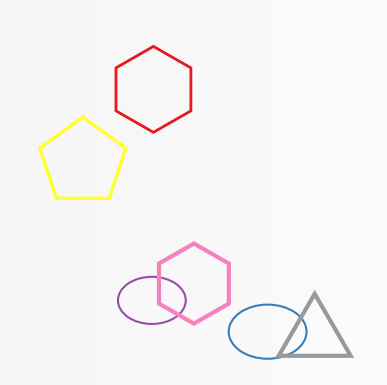[{"shape": "hexagon", "thickness": 2, "radius": 0.56, "center": [0.396, 0.768]}, {"shape": "oval", "thickness": 1.5, "radius": 0.5, "center": [0.691, 0.139]}, {"shape": "oval", "thickness": 1.5, "radius": 0.44, "center": [0.392, 0.22]}, {"shape": "pentagon", "thickness": 2.5, "radius": 0.58, "center": [0.214, 0.579]}, {"shape": "hexagon", "thickness": 3, "radius": 0.52, "center": [0.5, 0.263]}, {"shape": "triangle", "thickness": 3, "radius": 0.54, "center": [0.812, 0.13]}]